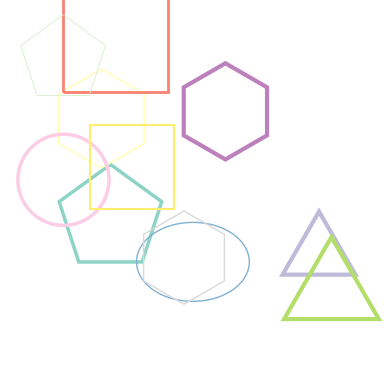[{"shape": "pentagon", "thickness": 2.5, "radius": 0.7, "center": [0.287, 0.433]}, {"shape": "hexagon", "thickness": 1, "radius": 0.64, "center": [0.263, 0.692]}, {"shape": "triangle", "thickness": 3, "radius": 0.55, "center": [0.829, 0.341]}, {"shape": "square", "thickness": 2, "radius": 0.68, "center": [0.301, 0.897]}, {"shape": "oval", "thickness": 1, "radius": 0.73, "center": [0.501, 0.32]}, {"shape": "triangle", "thickness": 3, "radius": 0.71, "center": [0.861, 0.242]}, {"shape": "circle", "thickness": 2.5, "radius": 0.59, "center": [0.165, 0.533]}, {"shape": "hexagon", "thickness": 1, "radius": 0.61, "center": [0.478, 0.331]}, {"shape": "hexagon", "thickness": 3, "radius": 0.62, "center": [0.585, 0.711]}, {"shape": "pentagon", "thickness": 0.5, "radius": 0.58, "center": [0.164, 0.846]}, {"shape": "square", "thickness": 1.5, "radius": 0.55, "center": [0.342, 0.565]}]